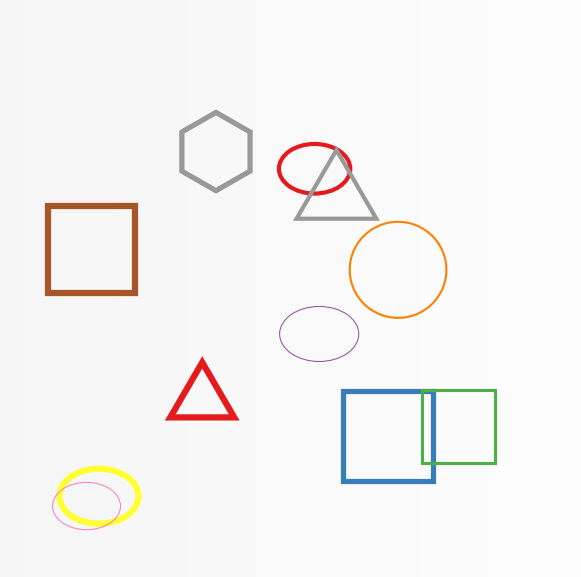[{"shape": "triangle", "thickness": 3, "radius": 0.32, "center": [0.348, 0.308]}, {"shape": "oval", "thickness": 2, "radius": 0.31, "center": [0.541, 0.707]}, {"shape": "square", "thickness": 2.5, "radius": 0.39, "center": [0.668, 0.244]}, {"shape": "square", "thickness": 1.5, "radius": 0.32, "center": [0.789, 0.26]}, {"shape": "oval", "thickness": 0.5, "radius": 0.34, "center": [0.549, 0.421]}, {"shape": "circle", "thickness": 1, "radius": 0.42, "center": [0.685, 0.532]}, {"shape": "oval", "thickness": 3, "radius": 0.34, "center": [0.17, 0.14]}, {"shape": "square", "thickness": 3, "radius": 0.37, "center": [0.157, 0.567]}, {"shape": "oval", "thickness": 0.5, "radius": 0.29, "center": [0.149, 0.123]}, {"shape": "triangle", "thickness": 2, "radius": 0.4, "center": [0.579, 0.66]}, {"shape": "hexagon", "thickness": 2.5, "radius": 0.34, "center": [0.372, 0.737]}]